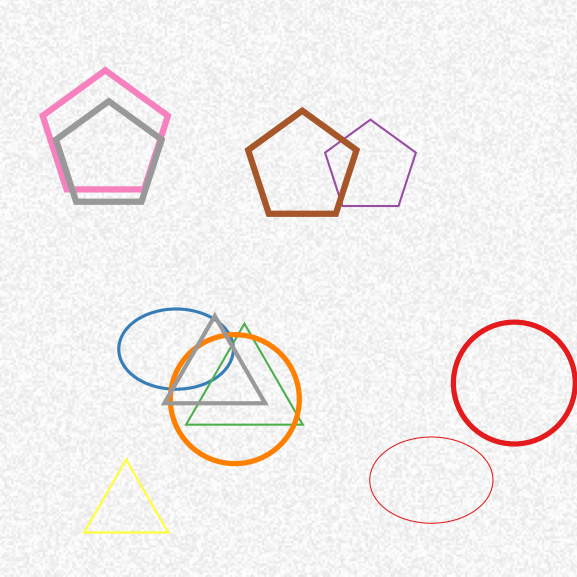[{"shape": "oval", "thickness": 0.5, "radius": 0.53, "center": [0.747, 0.168]}, {"shape": "circle", "thickness": 2.5, "radius": 0.53, "center": [0.891, 0.336]}, {"shape": "oval", "thickness": 1.5, "radius": 0.5, "center": [0.305, 0.395]}, {"shape": "triangle", "thickness": 1, "radius": 0.58, "center": [0.423, 0.322]}, {"shape": "pentagon", "thickness": 1, "radius": 0.41, "center": [0.642, 0.709]}, {"shape": "circle", "thickness": 2.5, "radius": 0.56, "center": [0.407, 0.308]}, {"shape": "triangle", "thickness": 1, "radius": 0.42, "center": [0.219, 0.119]}, {"shape": "pentagon", "thickness": 3, "radius": 0.49, "center": [0.523, 0.709]}, {"shape": "pentagon", "thickness": 3, "radius": 0.57, "center": [0.182, 0.763]}, {"shape": "triangle", "thickness": 2, "radius": 0.5, "center": [0.372, 0.351]}, {"shape": "pentagon", "thickness": 3, "radius": 0.48, "center": [0.188, 0.728]}]